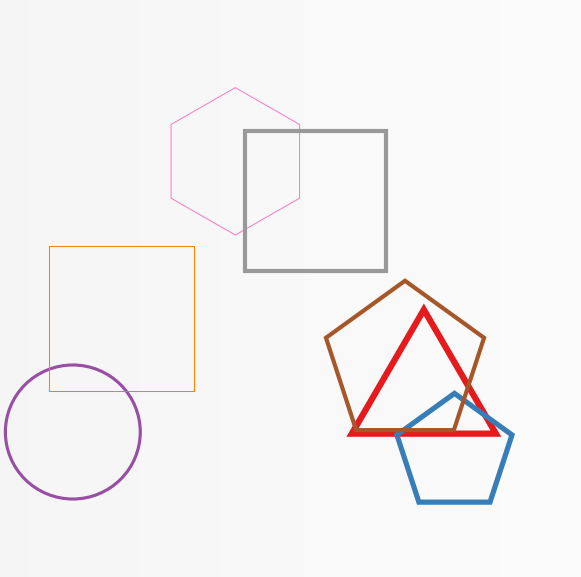[{"shape": "triangle", "thickness": 3, "radius": 0.72, "center": [0.729, 0.32]}, {"shape": "pentagon", "thickness": 2.5, "radius": 0.52, "center": [0.782, 0.214]}, {"shape": "circle", "thickness": 1.5, "radius": 0.58, "center": [0.125, 0.251]}, {"shape": "square", "thickness": 0.5, "radius": 0.63, "center": [0.209, 0.448]}, {"shape": "pentagon", "thickness": 2, "radius": 0.71, "center": [0.697, 0.37]}, {"shape": "hexagon", "thickness": 0.5, "radius": 0.64, "center": [0.405, 0.72]}, {"shape": "square", "thickness": 2, "radius": 0.6, "center": [0.542, 0.651]}]